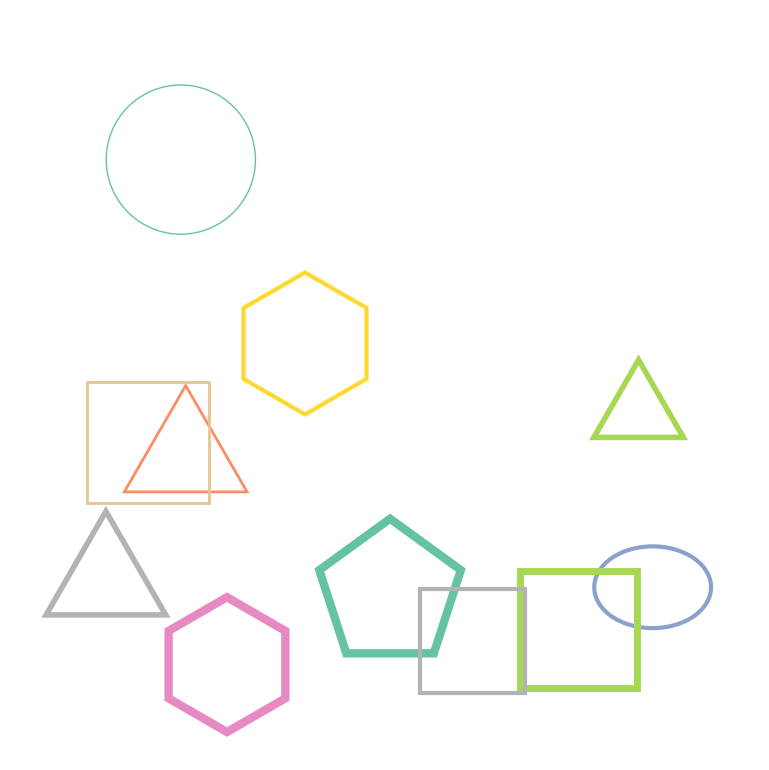[{"shape": "circle", "thickness": 0.5, "radius": 0.48, "center": [0.235, 0.793]}, {"shape": "pentagon", "thickness": 3, "radius": 0.48, "center": [0.507, 0.23]}, {"shape": "triangle", "thickness": 1, "radius": 0.46, "center": [0.241, 0.407]}, {"shape": "oval", "thickness": 1.5, "radius": 0.38, "center": [0.848, 0.237]}, {"shape": "hexagon", "thickness": 3, "radius": 0.44, "center": [0.295, 0.137]}, {"shape": "square", "thickness": 2.5, "radius": 0.38, "center": [0.752, 0.182]}, {"shape": "triangle", "thickness": 2, "radius": 0.34, "center": [0.829, 0.465]}, {"shape": "hexagon", "thickness": 1.5, "radius": 0.46, "center": [0.396, 0.554]}, {"shape": "square", "thickness": 1, "radius": 0.4, "center": [0.193, 0.425]}, {"shape": "square", "thickness": 1.5, "radius": 0.34, "center": [0.614, 0.168]}, {"shape": "triangle", "thickness": 2, "radius": 0.45, "center": [0.138, 0.246]}]